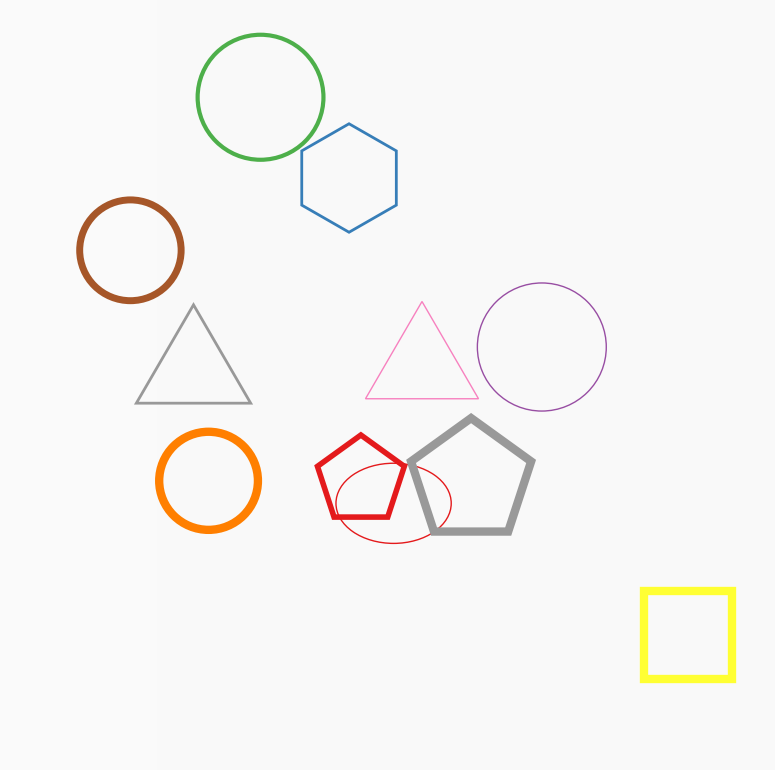[{"shape": "oval", "thickness": 0.5, "radius": 0.37, "center": [0.508, 0.346]}, {"shape": "pentagon", "thickness": 2, "radius": 0.29, "center": [0.466, 0.376]}, {"shape": "hexagon", "thickness": 1, "radius": 0.35, "center": [0.45, 0.769]}, {"shape": "circle", "thickness": 1.5, "radius": 0.41, "center": [0.336, 0.874]}, {"shape": "circle", "thickness": 0.5, "radius": 0.42, "center": [0.699, 0.549]}, {"shape": "circle", "thickness": 3, "radius": 0.32, "center": [0.269, 0.376]}, {"shape": "square", "thickness": 3, "radius": 0.29, "center": [0.888, 0.176]}, {"shape": "circle", "thickness": 2.5, "radius": 0.33, "center": [0.168, 0.675]}, {"shape": "triangle", "thickness": 0.5, "radius": 0.42, "center": [0.545, 0.524]}, {"shape": "triangle", "thickness": 1, "radius": 0.43, "center": [0.25, 0.519]}, {"shape": "pentagon", "thickness": 3, "radius": 0.41, "center": [0.608, 0.376]}]